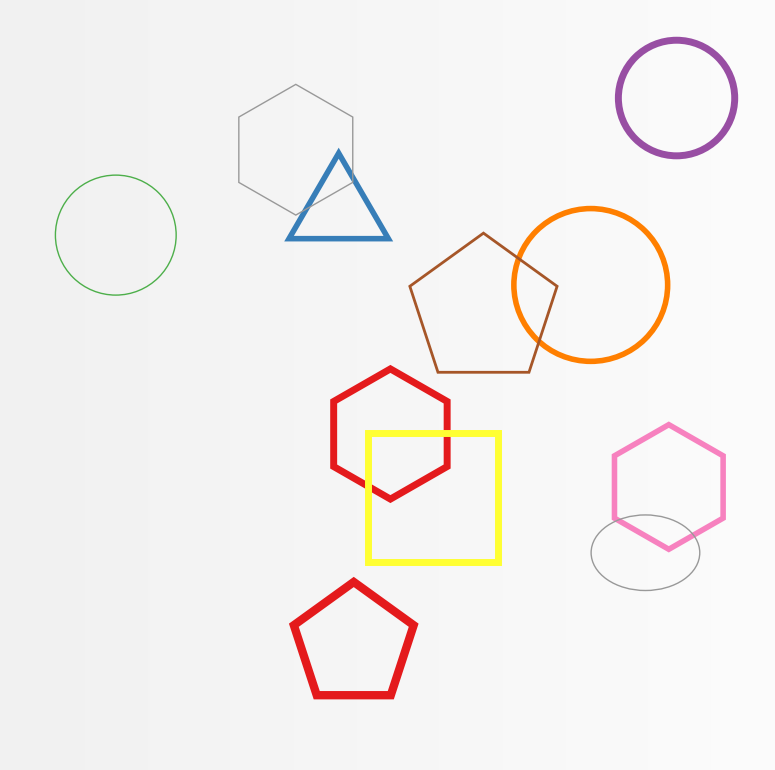[{"shape": "pentagon", "thickness": 3, "radius": 0.41, "center": [0.456, 0.163]}, {"shape": "hexagon", "thickness": 2.5, "radius": 0.42, "center": [0.504, 0.436]}, {"shape": "triangle", "thickness": 2, "radius": 0.37, "center": [0.437, 0.727]}, {"shape": "circle", "thickness": 0.5, "radius": 0.39, "center": [0.149, 0.695]}, {"shape": "circle", "thickness": 2.5, "radius": 0.38, "center": [0.873, 0.873]}, {"shape": "circle", "thickness": 2, "radius": 0.5, "center": [0.762, 0.63]}, {"shape": "square", "thickness": 2.5, "radius": 0.42, "center": [0.559, 0.354]}, {"shape": "pentagon", "thickness": 1, "radius": 0.5, "center": [0.624, 0.597]}, {"shape": "hexagon", "thickness": 2, "radius": 0.4, "center": [0.863, 0.368]}, {"shape": "oval", "thickness": 0.5, "radius": 0.35, "center": [0.833, 0.282]}, {"shape": "hexagon", "thickness": 0.5, "radius": 0.42, "center": [0.382, 0.806]}]